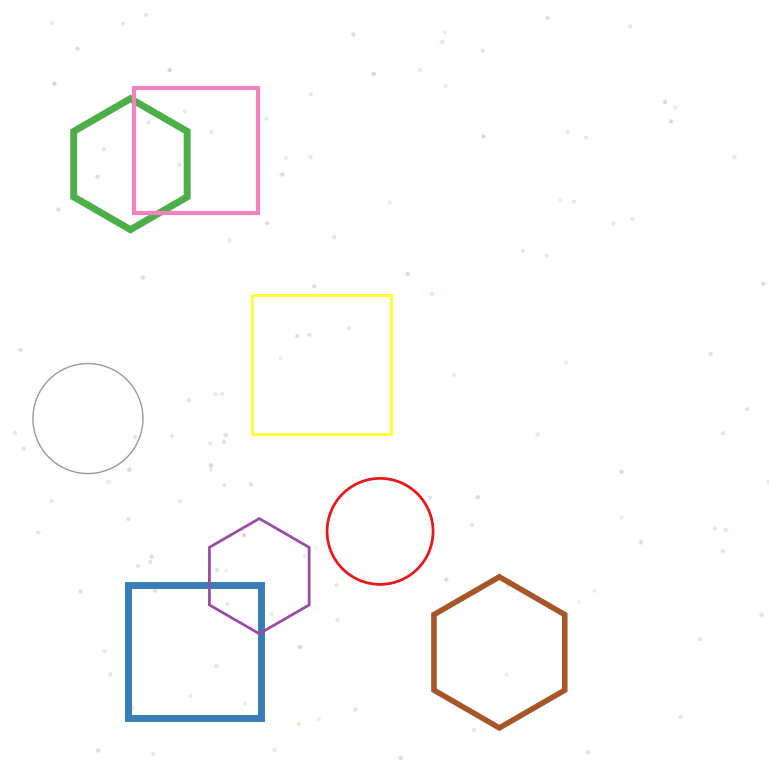[{"shape": "circle", "thickness": 1, "radius": 0.34, "center": [0.494, 0.31]}, {"shape": "square", "thickness": 2.5, "radius": 0.43, "center": [0.253, 0.154]}, {"shape": "hexagon", "thickness": 2.5, "radius": 0.43, "center": [0.169, 0.787]}, {"shape": "hexagon", "thickness": 1, "radius": 0.37, "center": [0.337, 0.252]}, {"shape": "square", "thickness": 1, "radius": 0.45, "center": [0.417, 0.526]}, {"shape": "hexagon", "thickness": 2, "radius": 0.49, "center": [0.649, 0.153]}, {"shape": "square", "thickness": 1.5, "radius": 0.4, "center": [0.254, 0.804]}, {"shape": "circle", "thickness": 0.5, "radius": 0.36, "center": [0.114, 0.456]}]